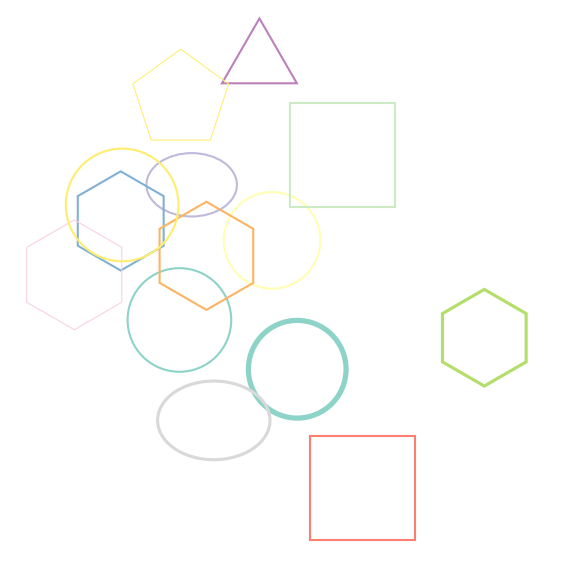[{"shape": "circle", "thickness": 2.5, "radius": 0.42, "center": [0.515, 0.36]}, {"shape": "circle", "thickness": 1, "radius": 0.45, "center": [0.311, 0.445]}, {"shape": "circle", "thickness": 1, "radius": 0.42, "center": [0.471, 0.583]}, {"shape": "oval", "thickness": 1, "radius": 0.39, "center": [0.332, 0.679]}, {"shape": "square", "thickness": 1, "radius": 0.45, "center": [0.628, 0.154]}, {"shape": "hexagon", "thickness": 1, "radius": 0.43, "center": [0.209, 0.617]}, {"shape": "hexagon", "thickness": 1, "radius": 0.47, "center": [0.357, 0.556]}, {"shape": "hexagon", "thickness": 1.5, "radius": 0.42, "center": [0.839, 0.414]}, {"shape": "hexagon", "thickness": 0.5, "radius": 0.48, "center": [0.129, 0.523]}, {"shape": "oval", "thickness": 1.5, "radius": 0.49, "center": [0.37, 0.271]}, {"shape": "triangle", "thickness": 1, "radius": 0.37, "center": [0.449, 0.892]}, {"shape": "square", "thickness": 1, "radius": 0.45, "center": [0.593, 0.731]}, {"shape": "pentagon", "thickness": 0.5, "radius": 0.44, "center": [0.313, 0.827]}, {"shape": "circle", "thickness": 1, "radius": 0.49, "center": [0.211, 0.644]}]